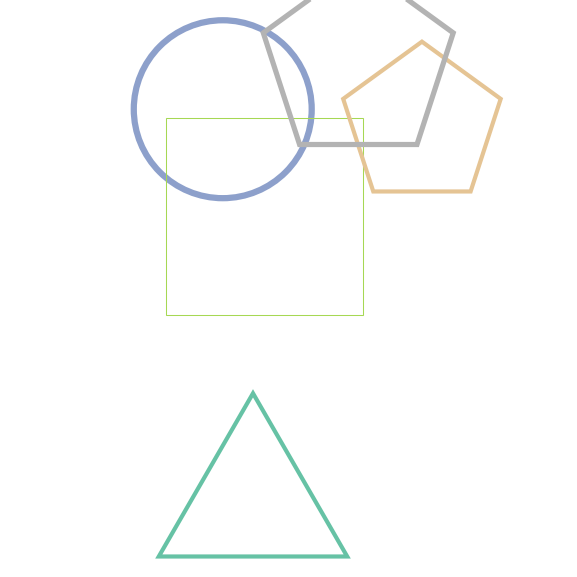[{"shape": "triangle", "thickness": 2, "radius": 0.94, "center": [0.438, 0.13]}, {"shape": "circle", "thickness": 3, "radius": 0.77, "center": [0.386, 0.81]}, {"shape": "square", "thickness": 0.5, "radius": 0.85, "center": [0.458, 0.625]}, {"shape": "pentagon", "thickness": 2, "radius": 0.72, "center": [0.731, 0.784]}, {"shape": "pentagon", "thickness": 2.5, "radius": 0.86, "center": [0.62, 0.889]}]